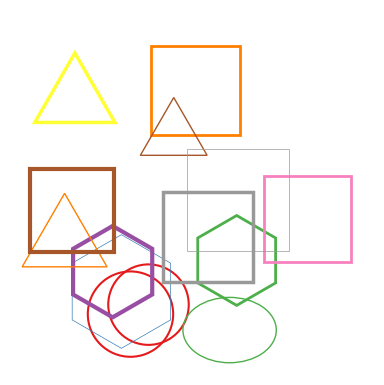[{"shape": "circle", "thickness": 1.5, "radius": 0.52, "center": [0.386, 0.209]}, {"shape": "circle", "thickness": 1.5, "radius": 0.55, "center": [0.339, 0.184]}, {"shape": "hexagon", "thickness": 0.5, "radius": 0.74, "center": [0.315, 0.243]}, {"shape": "hexagon", "thickness": 2, "radius": 0.58, "center": [0.615, 0.324]}, {"shape": "oval", "thickness": 1, "radius": 0.61, "center": [0.596, 0.143]}, {"shape": "hexagon", "thickness": 3, "radius": 0.59, "center": [0.293, 0.294]}, {"shape": "square", "thickness": 2, "radius": 0.58, "center": [0.507, 0.764]}, {"shape": "triangle", "thickness": 1, "radius": 0.64, "center": [0.168, 0.371]}, {"shape": "triangle", "thickness": 2.5, "radius": 0.6, "center": [0.194, 0.742]}, {"shape": "triangle", "thickness": 1, "radius": 0.5, "center": [0.451, 0.647]}, {"shape": "square", "thickness": 3, "radius": 0.54, "center": [0.187, 0.453]}, {"shape": "square", "thickness": 2, "radius": 0.56, "center": [0.799, 0.431]}, {"shape": "square", "thickness": 0.5, "radius": 0.66, "center": [0.617, 0.481]}, {"shape": "square", "thickness": 2.5, "radius": 0.59, "center": [0.54, 0.385]}]